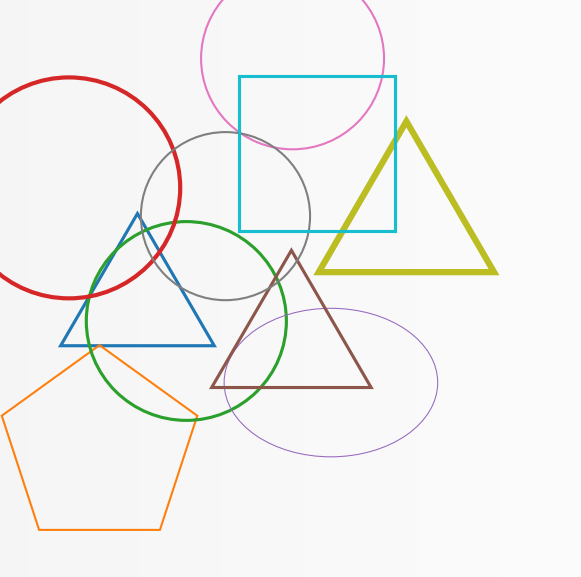[{"shape": "triangle", "thickness": 1.5, "radius": 0.76, "center": [0.236, 0.477]}, {"shape": "pentagon", "thickness": 1, "radius": 0.88, "center": [0.171, 0.225]}, {"shape": "circle", "thickness": 1.5, "radius": 0.86, "center": [0.321, 0.443]}, {"shape": "circle", "thickness": 2, "radius": 0.96, "center": [0.119, 0.674]}, {"shape": "oval", "thickness": 0.5, "radius": 0.92, "center": [0.569, 0.337]}, {"shape": "triangle", "thickness": 1.5, "radius": 0.79, "center": [0.501, 0.407]}, {"shape": "circle", "thickness": 1, "radius": 0.79, "center": [0.503, 0.898]}, {"shape": "circle", "thickness": 1, "radius": 0.73, "center": [0.388, 0.625]}, {"shape": "triangle", "thickness": 3, "radius": 0.87, "center": [0.699, 0.615]}, {"shape": "square", "thickness": 1.5, "radius": 0.67, "center": [0.545, 0.734]}]